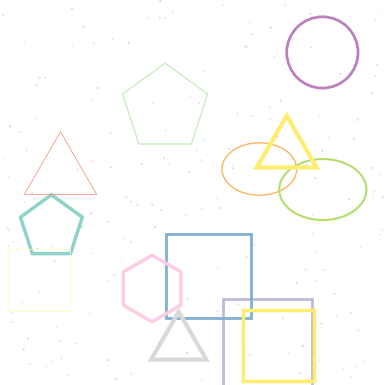[{"shape": "pentagon", "thickness": 2.5, "radius": 0.42, "center": [0.133, 0.41]}, {"shape": "square", "thickness": 0.5, "radius": 0.4, "center": [0.1, 0.273]}, {"shape": "square", "thickness": 2, "radius": 0.58, "center": [0.695, 0.106]}, {"shape": "triangle", "thickness": 0.5, "radius": 0.54, "center": [0.157, 0.549]}, {"shape": "square", "thickness": 2, "radius": 0.55, "center": [0.542, 0.283]}, {"shape": "oval", "thickness": 1, "radius": 0.49, "center": [0.674, 0.561]}, {"shape": "oval", "thickness": 1.5, "radius": 0.57, "center": [0.838, 0.508]}, {"shape": "hexagon", "thickness": 2.5, "radius": 0.43, "center": [0.395, 0.251]}, {"shape": "triangle", "thickness": 3, "radius": 0.41, "center": [0.464, 0.107]}, {"shape": "circle", "thickness": 2, "radius": 0.46, "center": [0.837, 0.864]}, {"shape": "pentagon", "thickness": 1, "radius": 0.58, "center": [0.429, 0.72]}, {"shape": "triangle", "thickness": 3, "radius": 0.45, "center": [0.745, 0.61]}, {"shape": "square", "thickness": 2.5, "radius": 0.47, "center": [0.723, 0.103]}]